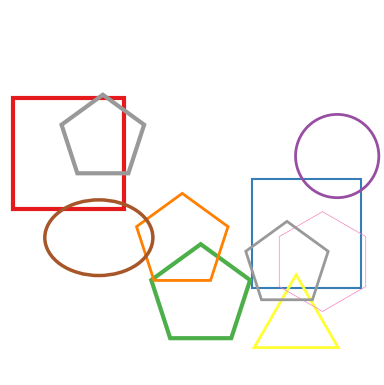[{"shape": "square", "thickness": 3, "radius": 0.72, "center": [0.177, 0.601]}, {"shape": "square", "thickness": 1.5, "radius": 0.71, "center": [0.797, 0.394]}, {"shape": "pentagon", "thickness": 3, "radius": 0.67, "center": [0.521, 0.231]}, {"shape": "circle", "thickness": 2, "radius": 0.54, "center": [0.876, 0.595]}, {"shape": "pentagon", "thickness": 2, "radius": 0.62, "center": [0.473, 0.373]}, {"shape": "triangle", "thickness": 2, "radius": 0.63, "center": [0.769, 0.16]}, {"shape": "oval", "thickness": 2.5, "radius": 0.7, "center": [0.257, 0.383]}, {"shape": "hexagon", "thickness": 0.5, "radius": 0.65, "center": [0.838, 0.321]}, {"shape": "pentagon", "thickness": 3, "radius": 0.56, "center": [0.267, 0.641]}, {"shape": "pentagon", "thickness": 2, "radius": 0.56, "center": [0.745, 0.312]}]